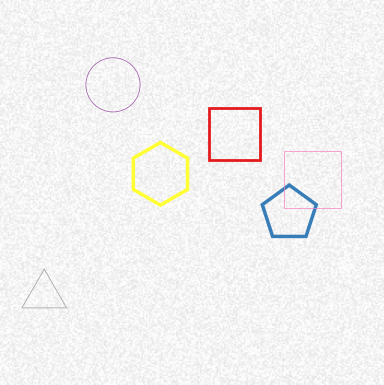[{"shape": "square", "thickness": 2, "radius": 0.33, "center": [0.609, 0.652]}, {"shape": "pentagon", "thickness": 2.5, "radius": 0.37, "center": [0.751, 0.446]}, {"shape": "circle", "thickness": 0.5, "radius": 0.35, "center": [0.293, 0.78]}, {"shape": "hexagon", "thickness": 2.5, "radius": 0.41, "center": [0.417, 0.549]}, {"shape": "square", "thickness": 0.5, "radius": 0.37, "center": [0.812, 0.534]}, {"shape": "triangle", "thickness": 0.5, "radius": 0.34, "center": [0.115, 0.234]}]